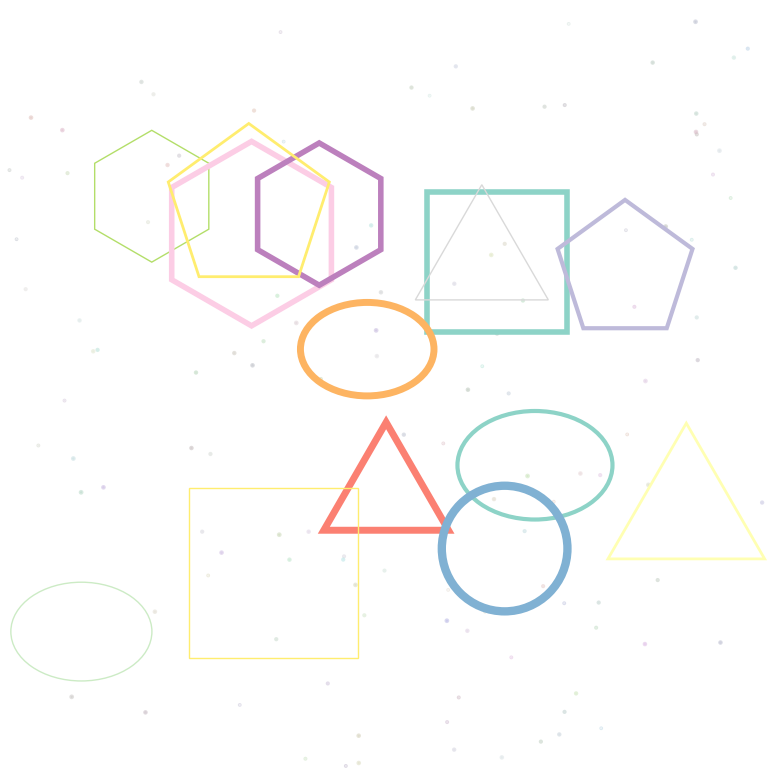[{"shape": "oval", "thickness": 1.5, "radius": 0.5, "center": [0.695, 0.396]}, {"shape": "square", "thickness": 2, "radius": 0.45, "center": [0.645, 0.659]}, {"shape": "triangle", "thickness": 1, "radius": 0.59, "center": [0.891, 0.333]}, {"shape": "pentagon", "thickness": 1.5, "radius": 0.46, "center": [0.812, 0.648]}, {"shape": "triangle", "thickness": 2.5, "radius": 0.47, "center": [0.501, 0.358]}, {"shape": "circle", "thickness": 3, "radius": 0.41, "center": [0.655, 0.288]}, {"shape": "oval", "thickness": 2.5, "radius": 0.43, "center": [0.477, 0.547]}, {"shape": "hexagon", "thickness": 0.5, "radius": 0.43, "center": [0.197, 0.745]}, {"shape": "hexagon", "thickness": 2, "radius": 0.6, "center": [0.327, 0.697]}, {"shape": "triangle", "thickness": 0.5, "radius": 0.5, "center": [0.626, 0.66]}, {"shape": "hexagon", "thickness": 2, "radius": 0.46, "center": [0.415, 0.722]}, {"shape": "oval", "thickness": 0.5, "radius": 0.46, "center": [0.106, 0.18]}, {"shape": "pentagon", "thickness": 1, "radius": 0.55, "center": [0.323, 0.73]}, {"shape": "square", "thickness": 0.5, "radius": 0.55, "center": [0.355, 0.256]}]